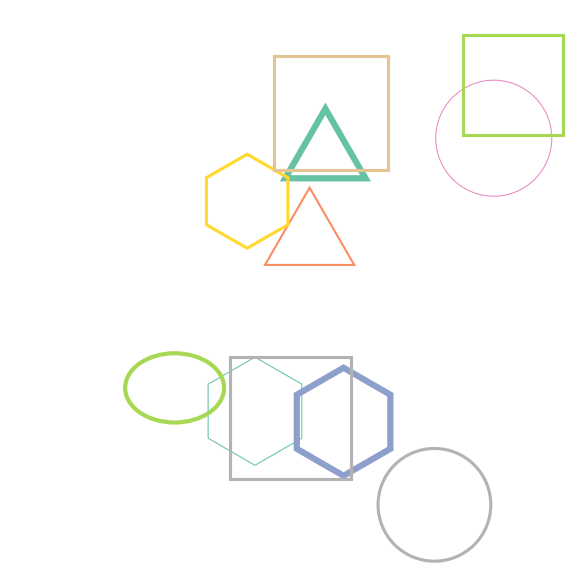[{"shape": "hexagon", "thickness": 0.5, "radius": 0.47, "center": [0.442, 0.287]}, {"shape": "triangle", "thickness": 3, "radius": 0.4, "center": [0.563, 0.731]}, {"shape": "triangle", "thickness": 1, "radius": 0.45, "center": [0.536, 0.585]}, {"shape": "hexagon", "thickness": 3, "radius": 0.47, "center": [0.595, 0.269]}, {"shape": "circle", "thickness": 0.5, "radius": 0.5, "center": [0.855, 0.76]}, {"shape": "square", "thickness": 1.5, "radius": 0.43, "center": [0.889, 0.852]}, {"shape": "oval", "thickness": 2, "radius": 0.43, "center": [0.302, 0.327]}, {"shape": "hexagon", "thickness": 1.5, "radius": 0.41, "center": [0.428, 0.651]}, {"shape": "square", "thickness": 1.5, "radius": 0.49, "center": [0.573, 0.804]}, {"shape": "square", "thickness": 1.5, "radius": 0.53, "center": [0.503, 0.276]}, {"shape": "circle", "thickness": 1.5, "radius": 0.49, "center": [0.752, 0.125]}]